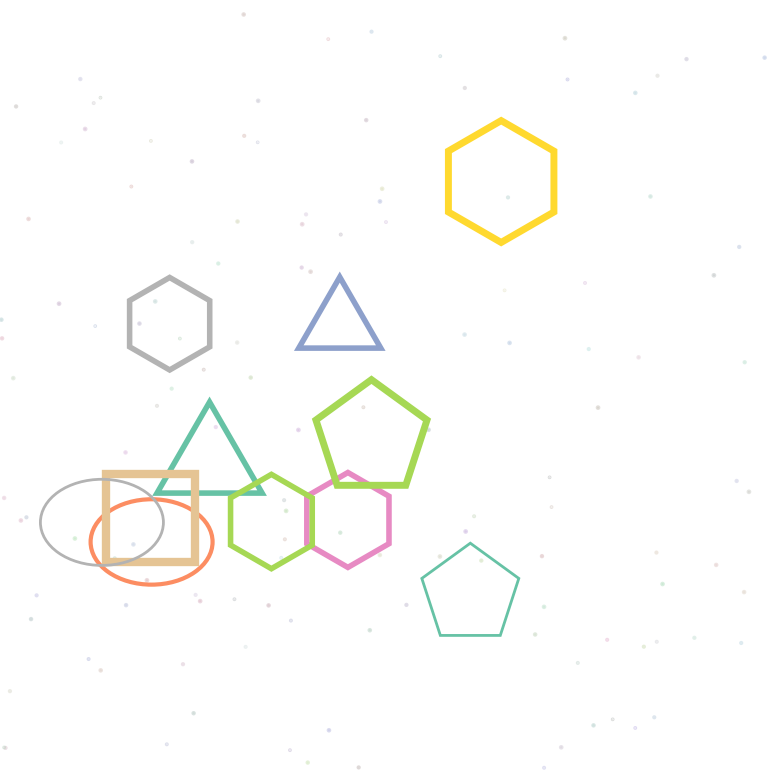[{"shape": "pentagon", "thickness": 1, "radius": 0.33, "center": [0.611, 0.228]}, {"shape": "triangle", "thickness": 2, "radius": 0.39, "center": [0.272, 0.399]}, {"shape": "oval", "thickness": 1.5, "radius": 0.4, "center": [0.197, 0.296]}, {"shape": "triangle", "thickness": 2, "radius": 0.31, "center": [0.441, 0.579]}, {"shape": "hexagon", "thickness": 2, "radius": 0.31, "center": [0.452, 0.325]}, {"shape": "hexagon", "thickness": 2, "radius": 0.31, "center": [0.352, 0.323]}, {"shape": "pentagon", "thickness": 2.5, "radius": 0.38, "center": [0.482, 0.431]}, {"shape": "hexagon", "thickness": 2.5, "radius": 0.4, "center": [0.651, 0.764]}, {"shape": "square", "thickness": 3, "radius": 0.29, "center": [0.195, 0.327]}, {"shape": "hexagon", "thickness": 2, "radius": 0.3, "center": [0.22, 0.58]}, {"shape": "oval", "thickness": 1, "radius": 0.4, "center": [0.132, 0.322]}]